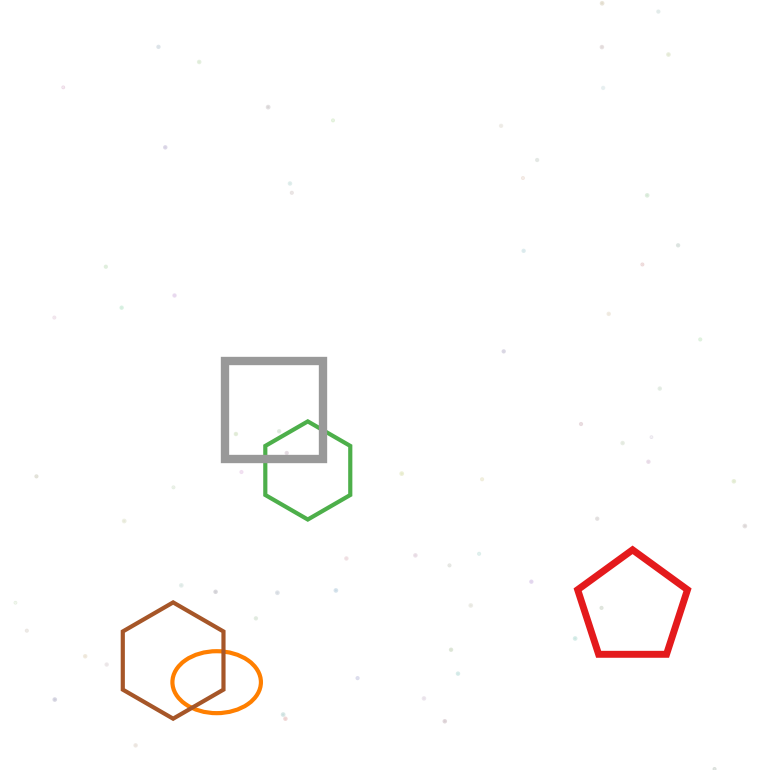[{"shape": "pentagon", "thickness": 2.5, "radius": 0.37, "center": [0.822, 0.211]}, {"shape": "hexagon", "thickness": 1.5, "radius": 0.32, "center": [0.4, 0.389]}, {"shape": "oval", "thickness": 1.5, "radius": 0.29, "center": [0.281, 0.114]}, {"shape": "hexagon", "thickness": 1.5, "radius": 0.38, "center": [0.225, 0.142]}, {"shape": "square", "thickness": 3, "radius": 0.32, "center": [0.356, 0.468]}]